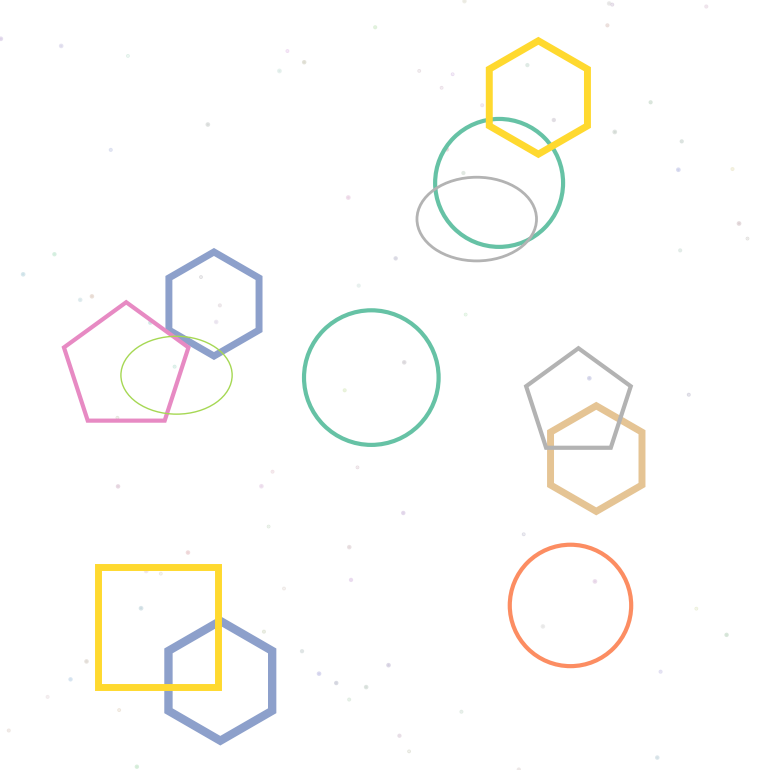[{"shape": "circle", "thickness": 1.5, "radius": 0.44, "center": [0.482, 0.51]}, {"shape": "circle", "thickness": 1.5, "radius": 0.42, "center": [0.648, 0.762]}, {"shape": "circle", "thickness": 1.5, "radius": 0.39, "center": [0.741, 0.214]}, {"shape": "hexagon", "thickness": 3, "radius": 0.39, "center": [0.286, 0.116]}, {"shape": "hexagon", "thickness": 2.5, "radius": 0.34, "center": [0.278, 0.605]}, {"shape": "pentagon", "thickness": 1.5, "radius": 0.43, "center": [0.164, 0.522]}, {"shape": "oval", "thickness": 0.5, "radius": 0.36, "center": [0.229, 0.513]}, {"shape": "square", "thickness": 2.5, "radius": 0.39, "center": [0.206, 0.185]}, {"shape": "hexagon", "thickness": 2.5, "radius": 0.37, "center": [0.699, 0.873]}, {"shape": "hexagon", "thickness": 2.5, "radius": 0.34, "center": [0.774, 0.404]}, {"shape": "pentagon", "thickness": 1.5, "radius": 0.36, "center": [0.751, 0.476]}, {"shape": "oval", "thickness": 1, "radius": 0.39, "center": [0.619, 0.715]}]